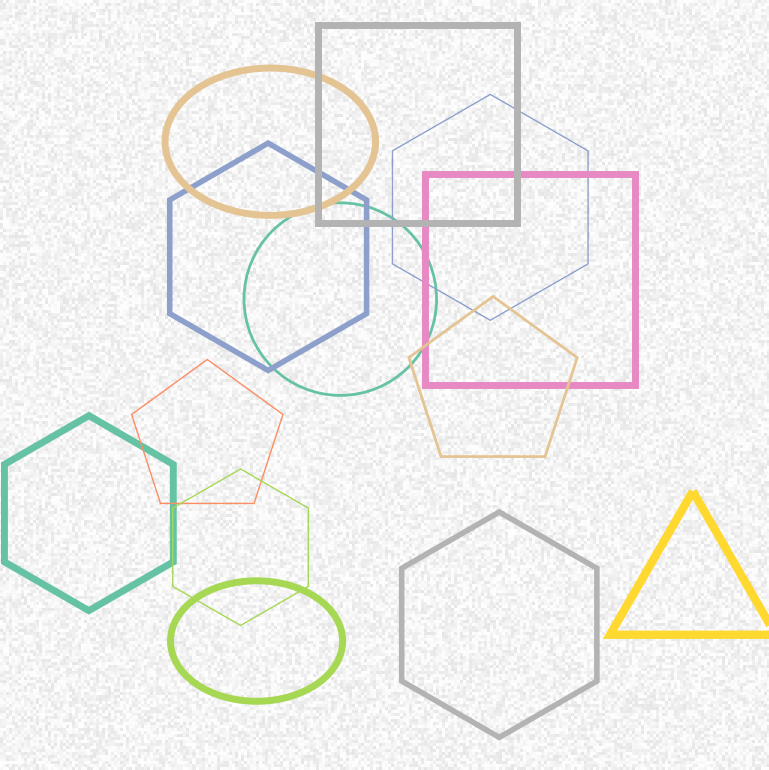[{"shape": "circle", "thickness": 1, "radius": 0.63, "center": [0.442, 0.612]}, {"shape": "hexagon", "thickness": 2.5, "radius": 0.63, "center": [0.115, 0.334]}, {"shape": "pentagon", "thickness": 0.5, "radius": 0.52, "center": [0.269, 0.43]}, {"shape": "hexagon", "thickness": 0.5, "radius": 0.73, "center": [0.637, 0.731]}, {"shape": "hexagon", "thickness": 2, "radius": 0.74, "center": [0.348, 0.667]}, {"shape": "square", "thickness": 2.5, "radius": 0.68, "center": [0.688, 0.637]}, {"shape": "oval", "thickness": 2.5, "radius": 0.56, "center": [0.333, 0.168]}, {"shape": "hexagon", "thickness": 0.5, "radius": 0.51, "center": [0.312, 0.289]}, {"shape": "triangle", "thickness": 3, "radius": 0.62, "center": [0.9, 0.238]}, {"shape": "pentagon", "thickness": 1, "radius": 0.57, "center": [0.64, 0.5]}, {"shape": "oval", "thickness": 2.5, "radius": 0.68, "center": [0.351, 0.816]}, {"shape": "hexagon", "thickness": 2, "radius": 0.73, "center": [0.648, 0.189]}, {"shape": "square", "thickness": 2.5, "radius": 0.64, "center": [0.542, 0.839]}]